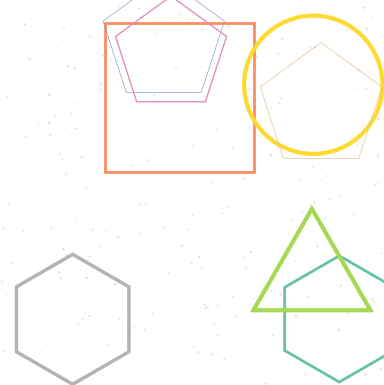[{"shape": "hexagon", "thickness": 2, "radius": 0.82, "center": [0.881, 0.172]}, {"shape": "square", "thickness": 2, "radius": 0.97, "center": [0.466, 0.747]}, {"shape": "pentagon", "thickness": 0.5, "radius": 0.83, "center": [0.425, 0.894]}, {"shape": "pentagon", "thickness": 1, "radius": 0.76, "center": [0.444, 0.858]}, {"shape": "triangle", "thickness": 3, "radius": 0.88, "center": [0.81, 0.282]}, {"shape": "circle", "thickness": 3, "radius": 0.9, "center": [0.814, 0.78]}, {"shape": "pentagon", "thickness": 0.5, "radius": 0.83, "center": [0.834, 0.723]}, {"shape": "hexagon", "thickness": 2.5, "radius": 0.84, "center": [0.189, 0.171]}]